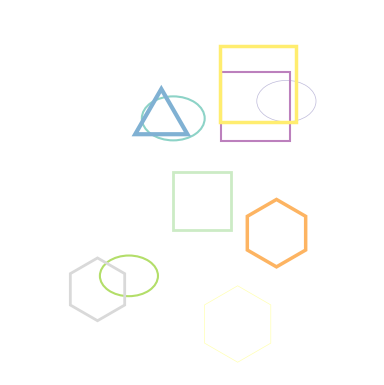[{"shape": "oval", "thickness": 1.5, "radius": 0.41, "center": [0.45, 0.693]}, {"shape": "hexagon", "thickness": 0.5, "radius": 0.5, "center": [0.617, 0.158]}, {"shape": "oval", "thickness": 0.5, "radius": 0.38, "center": [0.744, 0.737]}, {"shape": "triangle", "thickness": 3, "radius": 0.39, "center": [0.419, 0.691]}, {"shape": "hexagon", "thickness": 2.5, "radius": 0.44, "center": [0.718, 0.394]}, {"shape": "oval", "thickness": 1.5, "radius": 0.38, "center": [0.335, 0.284]}, {"shape": "hexagon", "thickness": 2, "radius": 0.41, "center": [0.253, 0.248]}, {"shape": "square", "thickness": 1.5, "radius": 0.45, "center": [0.664, 0.724]}, {"shape": "square", "thickness": 2, "radius": 0.38, "center": [0.524, 0.479]}, {"shape": "square", "thickness": 2.5, "radius": 0.49, "center": [0.671, 0.782]}]